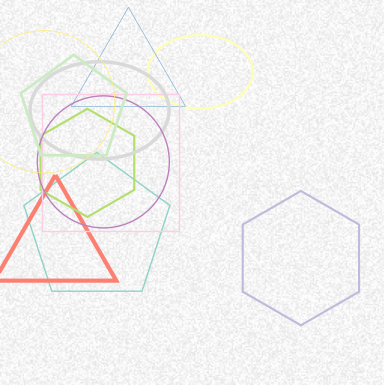[{"shape": "pentagon", "thickness": 1, "radius": 1.0, "center": [0.252, 0.405]}, {"shape": "oval", "thickness": 1.5, "radius": 0.68, "center": [0.52, 0.813]}, {"shape": "hexagon", "thickness": 1.5, "radius": 0.87, "center": [0.782, 0.33]}, {"shape": "triangle", "thickness": 3, "radius": 0.91, "center": [0.144, 0.362]}, {"shape": "triangle", "thickness": 0.5, "radius": 0.86, "center": [0.334, 0.81]}, {"shape": "hexagon", "thickness": 1.5, "radius": 0.7, "center": [0.227, 0.577]}, {"shape": "square", "thickness": 1, "radius": 0.89, "center": [0.288, 0.578]}, {"shape": "oval", "thickness": 2.5, "radius": 0.9, "center": [0.259, 0.713]}, {"shape": "circle", "thickness": 1, "radius": 0.86, "center": [0.268, 0.58]}, {"shape": "pentagon", "thickness": 2, "radius": 0.72, "center": [0.191, 0.713]}, {"shape": "circle", "thickness": 0.5, "radius": 0.92, "center": [0.114, 0.736]}]